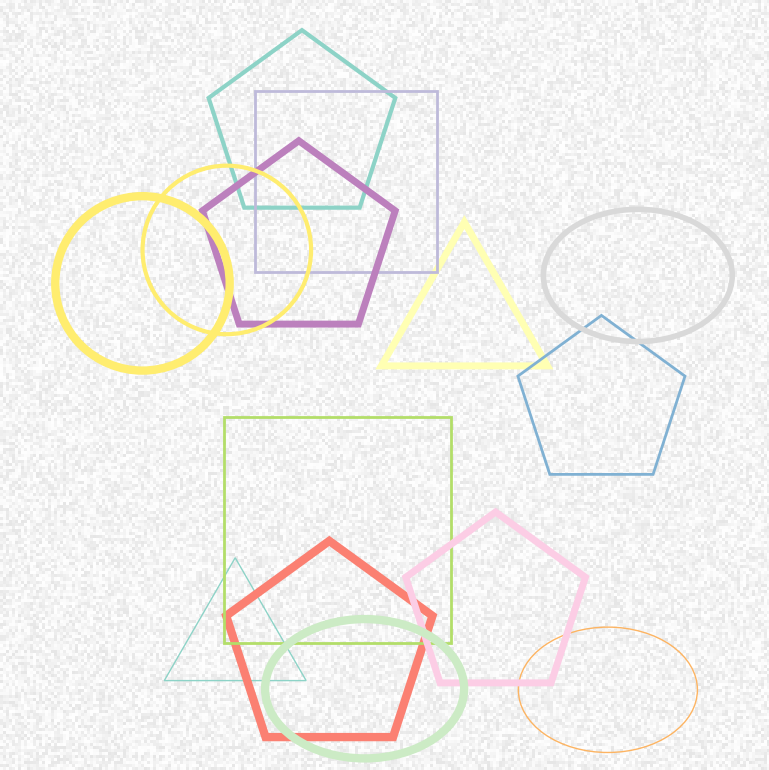[{"shape": "triangle", "thickness": 0.5, "radius": 0.53, "center": [0.305, 0.169]}, {"shape": "pentagon", "thickness": 1.5, "radius": 0.64, "center": [0.392, 0.833]}, {"shape": "triangle", "thickness": 2.5, "radius": 0.62, "center": [0.603, 0.587]}, {"shape": "square", "thickness": 1, "radius": 0.59, "center": [0.449, 0.764]}, {"shape": "pentagon", "thickness": 3, "radius": 0.7, "center": [0.428, 0.157]}, {"shape": "pentagon", "thickness": 1, "radius": 0.57, "center": [0.781, 0.476]}, {"shape": "oval", "thickness": 0.5, "radius": 0.58, "center": [0.789, 0.104]}, {"shape": "square", "thickness": 1, "radius": 0.74, "center": [0.438, 0.312]}, {"shape": "pentagon", "thickness": 2.5, "radius": 0.61, "center": [0.644, 0.212]}, {"shape": "oval", "thickness": 2, "radius": 0.61, "center": [0.828, 0.642]}, {"shape": "pentagon", "thickness": 2.5, "radius": 0.66, "center": [0.388, 0.686]}, {"shape": "oval", "thickness": 3, "radius": 0.65, "center": [0.474, 0.106]}, {"shape": "circle", "thickness": 3, "radius": 0.57, "center": [0.185, 0.632]}, {"shape": "circle", "thickness": 1.5, "radius": 0.55, "center": [0.295, 0.675]}]